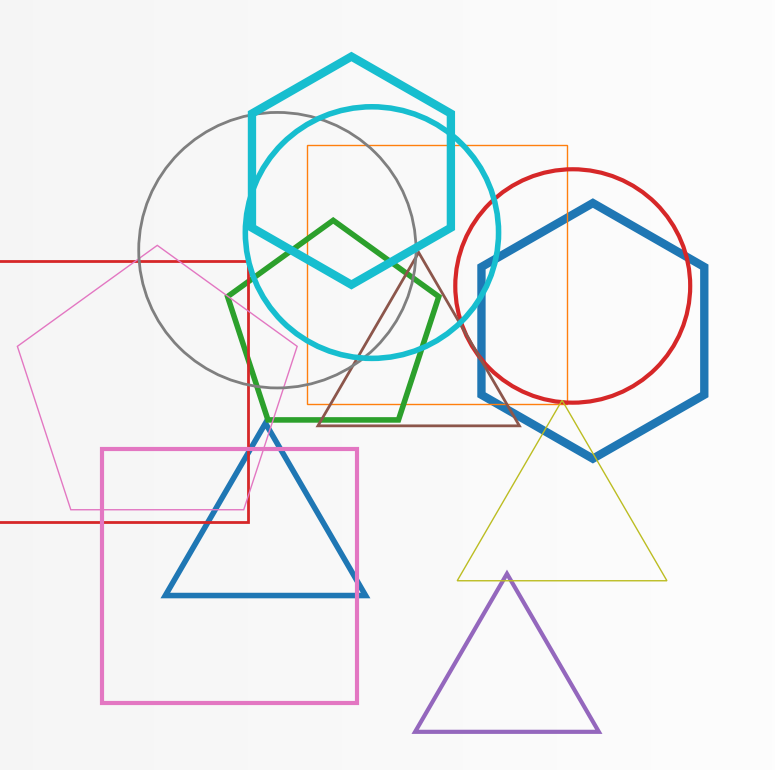[{"shape": "hexagon", "thickness": 3, "radius": 0.83, "center": [0.765, 0.57]}, {"shape": "triangle", "thickness": 2, "radius": 0.75, "center": [0.343, 0.301]}, {"shape": "square", "thickness": 0.5, "radius": 0.84, "center": [0.564, 0.644]}, {"shape": "pentagon", "thickness": 2, "radius": 0.72, "center": [0.43, 0.571]}, {"shape": "circle", "thickness": 1.5, "radius": 0.76, "center": [0.739, 0.629]}, {"shape": "square", "thickness": 1, "radius": 0.85, "center": [0.15, 0.492]}, {"shape": "triangle", "thickness": 1.5, "radius": 0.68, "center": [0.654, 0.118]}, {"shape": "triangle", "thickness": 1, "radius": 0.75, "center": [0.54, 0.522]}, {"shape": "square", "thickness": 1.5, "radius": 0.82, "center": [0.296, 0.252]}, {"shape": "pentagon", "thickness": 0.5, "radius": 0.95, "center": [0.203, 0.492]}, {"shape": "circle", "thickness": 1, "radius": 0.89, "center": [0.358, 0.675]}, {"shape": "triangle", "thickness": 0.5, "radius": 0.78, "center": [0.725, 0.324]}, {"shape": "hexagon", "thickness": 3, "radius": 0.74, "center": [0.453, 0.778]}, {"shape": "circle", "thickness": 2, "radius": 0.82, "center": [0.48, 0.698]}]